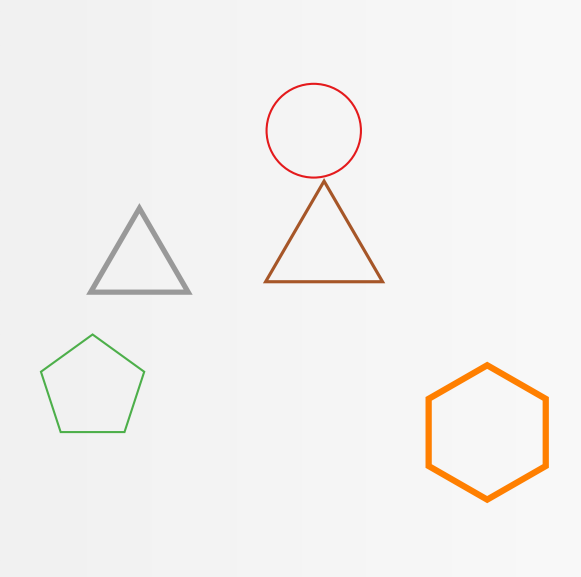[{"shape": "circle", "thickness": 1, "radius": 0.41, "center": [0.54, 0.773]}, {"shape": "pentagon", "thickness": 1, "radius": 0.47, "center": [0.159, 0.327]}, {"shape": "hexagon", "thickness": 3, "radius": 0.58, "center": [0.838, 0.25]}, {"shape": "triangle", "thickness": 1.5, "radius": 0.58, "center": [0.558, 0.569]}, {"shape": "triangle", "thickness": 2.5, "radius": 0.48, "center": [0.24, 0.542]}]